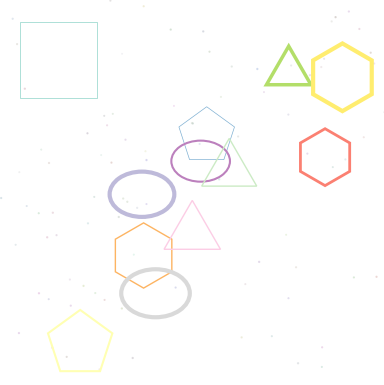[{"shape": "square", "thickness": 0.5, "radius": 0.5, "center": [0.152, 0.845]}, {"shape": "pentagon", "thickness": 1.5, "radius": 0.44, "center": [0.208, 0.107]}, {"shape": "oval", "thickness": 3, "radius": 0.42, "center": [0.369, 0.495]}, {"shape": "hexagon", "thickness": 2, "radius": 0.37, "center": [0.844, 0.592]}, {"shape": "pentagon", "thickness": 0.5, "radius": 0.38, "center": [0.537, 0.647]}, {"shape": "hexagon", "thickness": 1, "radius": 0.42, "center": [0.373, 0.336]}, {"shape": "triangle", "thickness": 2.5, "radius": 0.33, "center": [0.75, 0.813]}, {"shape": "triangle", "thickness": 1, "radius": 0.42, "center": [0.499, 0.395]}, {"shape": "oval", "thickness": 3, "radius": 0.45, "center": [0.404, 0.238]}, {"shape": "oval", "thickness": 1.5, "radius": 0.38, "center": [0.521, 0.581]}, {"shape": "triangle", "thickness": 1, "radius": 0.41, "center": [0.595, 0.558]}, {"shape": "hexagon", "thickness": 3, "radius": 0.44, "center": [0.889, 0.799]}]